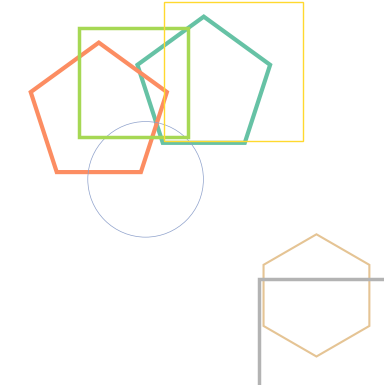[{"shape": "pentagon", "thickness": 3, "radius": 0.91, "center": [0.529, 0.776]}, {"shape": "pentagon", "thickness": 3, "radius": 0.93, "center": [0.257, 0.703]}, {"shape": "circle", "thickness": 0.5, "radius": 0.75, "center": [0.378, 0.534]}, {"shape": "square", "thickness": 2.5, "radius": 0.71, "center": [0.347, 0.785]}, {"shape": "square", "thickness": 1, "radius": 0.9, "center": [0.607, 0.813]}, {"shape": "hexagon", "thickness": 1.5, "radius": 0.79, "center": [0.822, 0.233]}, {"shape": "square", "thickness": 2.5, "radius": 0.82, "center": [0.837, 0.111]}]